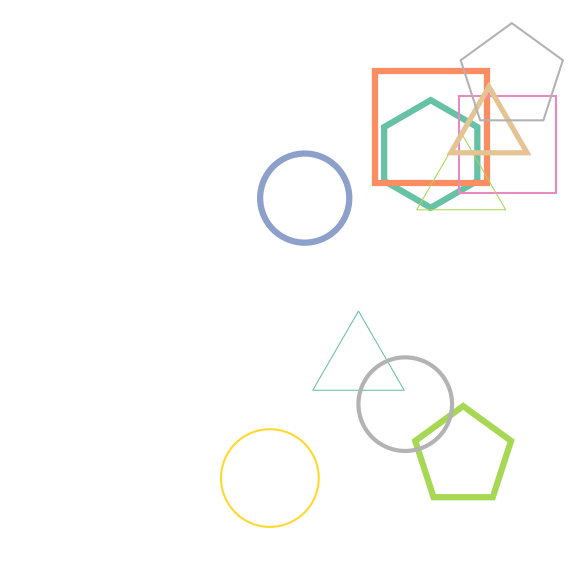[{"shape": "hexagon", "thickness": 3, "radius": 0.47, "center": [0.746, 0.733]}, {"shape": "triangle", "thickness": 0.5, "radius": 0.46, "center": [0.621, 0.369]}, {"shape": "square", "thickness": 3, "radius": 0.48, "center": [0.747, 0.78]}, {"shape": "circle", "thickness": 3, "radius": 0.39, "center": [0.528, 0.656]}, {"shape": "square", "thickness": 1, "radius": 0.42, "center": [0.879, 0.749]}, {"shape": "pentagon", "thickness": 3, "radius": 0.44, "center": [0.802, 0.209]}, {"shape": "triangle", "thickness": 0.5, "radius": 0.44, "center": [0.799, 0.68]}, {"shape": "circle", "thickness": 1, "radius": 0.42, "center": [0.467, 0.171]}, {"shape": "triangle", "thickness": 2.5, "radius": 0.38, "center": [0.847, 0.773]}, {"shape": "circle", "thickness": 2, "radius": 0.41, "center": [0.702, 0.299]}, {"shape": "pentagon", "thickness": 1, "radius": 0.47, "center": [0.886, 0.866]}]